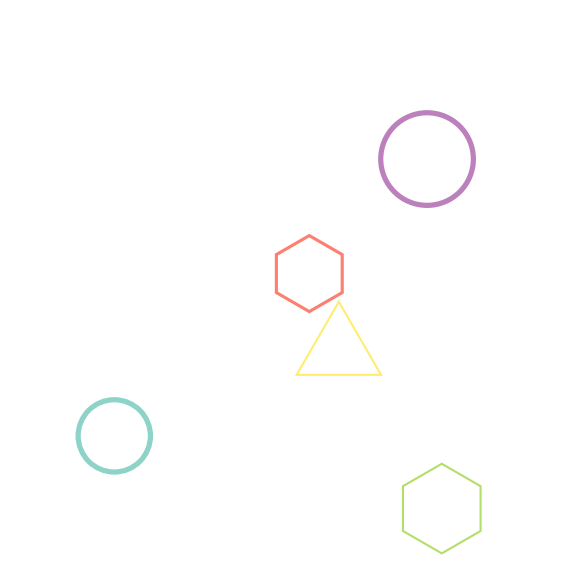[{"shape": "circle", "thickness": 2.5, "radius": 0.31, "center": [0.198, 0.244]}, {"shape": "hexagon", "thickness": 1.5, "radius": 0.33, "center": [0.536, 0.525]}, {"shape": "hexagon", "thickness": 1, "radius": 0.39, "center": [0.765, 0.118]}, {"shape": "circle", "thickness": 2.5, "radius": 0.4, "center": [0.739, 0.724]}, {"shape": "triangle", "thickness": 1, "radius": 0.42, "center": [0.587, 0.392]}]